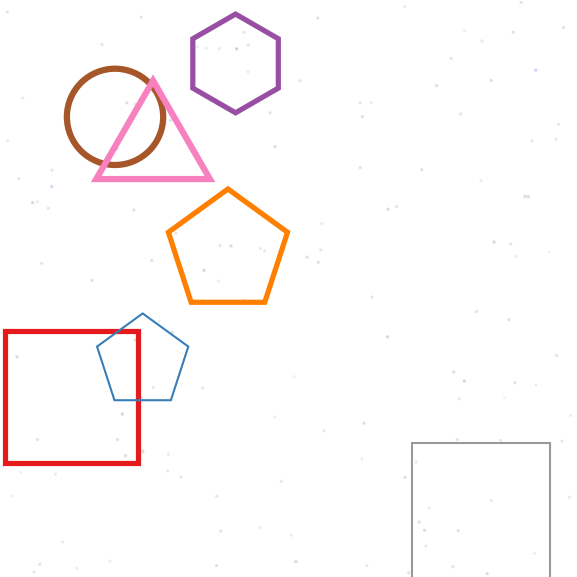[{"shape": "square", "thickness": 2.5, "radius": 0.57, "center": [0.124, 0.311]}, {"shape": "pentagon", "thickness": 1, "radius": 0.42, "center": [0.247, 0.373]}, {"shape": "hexagon", "thickness": 2.5, "radius": 0.43, "center": [0.408, 0.889]}, {"shape": "pentagon", "thickness": 2.5, "radius": 0.54, "center": [0.395, 0.563]}, {"shape": "circle", "thickness": 3, "radius": 0.42, "center": [0.199, 0.797]}, {"shape": "triangle", "thickness": 3, "radius": 0.57, "center": [0.265, 0.746]}, {"shape": "square", "thickness": 1, "radius": 0.6, "center": [0.833, 0.112]}]